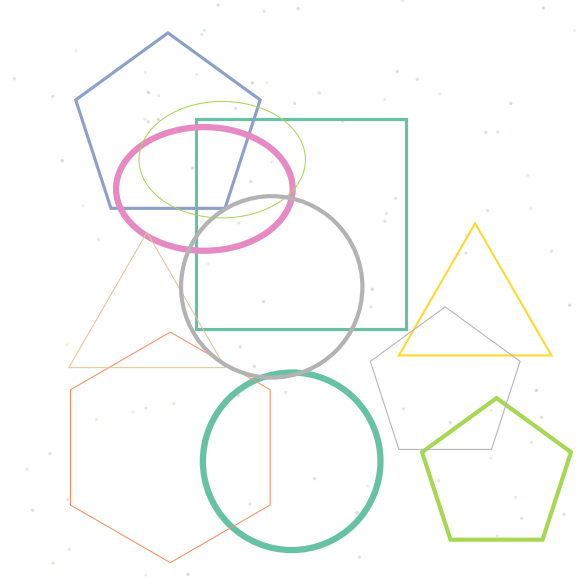[{"shape": "square", "thickness": 1.5, "radius": 0.91, "center": [0.521, 0.611]}, {"shape": "circle", "thickness": 3, "radius": 0.77, "center": [0.505, 0.2]}, {"shape": "hexagon", "thickness": 0.5, "radius": 1.0, "center": [0.295, 0.224]}, {"shape": "pentagon", "thickness": 1.5, "radius": 0.84, "center": [0.291, 0.774]}, {"shape": "oval", "thickness": 3, "radius": 0.76, "center": [0.354, 0.672]}, {"shape": "oval", "thickness": 0.5, "radius": 0.72, "center": [0.385, 0.723]}, {"shape": "pentagon", "thickness": 2, "radius": 0.68, "center": [0.86, 0.174]}, {"shape": "triangle", "thickness": 1, "radius": 0.76, "center": [0.823, 0.46]}, {"shape": "triangle", "thickness": 0.5, "radius": 0.78, "center": [0.254, 0.441]}, {"shape": "circle", "thickness": 2, "radius": 0.79, "center": [0.471, 0.502]}, {"shape": "pentagon", "thickness": 0.5, "radius": 0.68, "center": [0.771, 0.331]}]